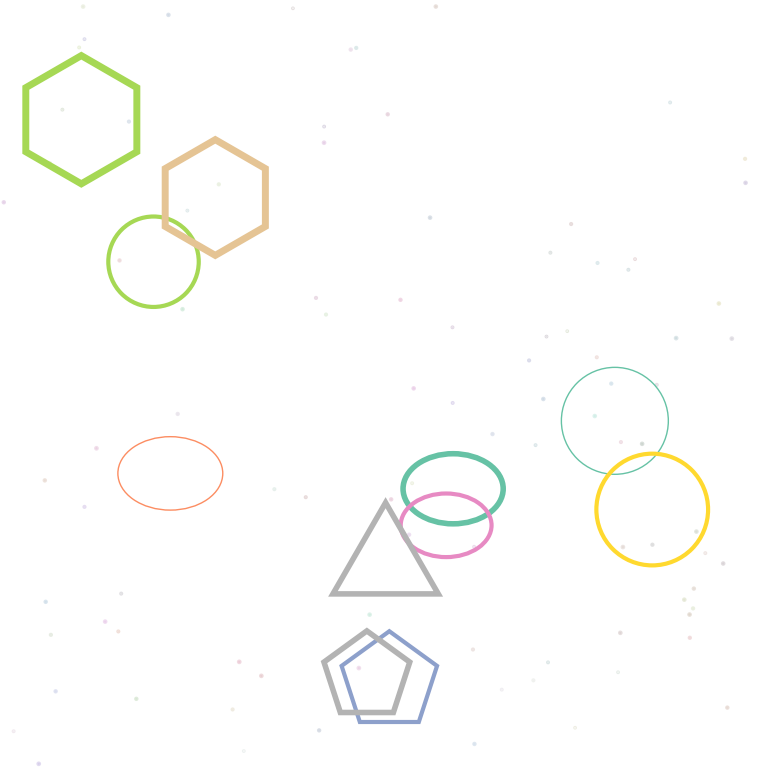[{"shape": "circle", "thickness": 0.5, "radius": 0.35, "center": [0.799, 0.453]}, {"shape": "oval", "thickness": 2, "radius": 0.33, "center": [0.588, 0.365]}, {"shape": "oval", "thickness": 0.5, "radius": 0.34, "center": [0.221, 0.385]}, {"shape": "pentagon", "thickness": 1.5, "radius": 0.33, "center": [0.506, 0.115]}, {"shape": "oval", "thickness": 1.5, "radius": 0.29, "center": [0.579, 0.318]}, {"shape": "circle", "thickness": 1.5, "radius": 0.29, "center": [0.199, 0.66]}, {"shape": "hexagon", "thickness": 2.5, "radius": 0.42, "center": [0.106, 0.845]}, {"shape": "circle", "thickness": 1.5, "radius": 0.36, "center": [0.847, 0.338]}, {"shape": "hexagon", "thickness": 2.5, "radius": 0.38, "center": [0.28, 0.743]}, {"shape": "pentagon", "thickness": 2, "radius": 0.29, "center": [0.476, 0.122]}, {"shape": "triangle", "thickness": 2, "radius": 0.39, "center": [0.501, 0.268]}]